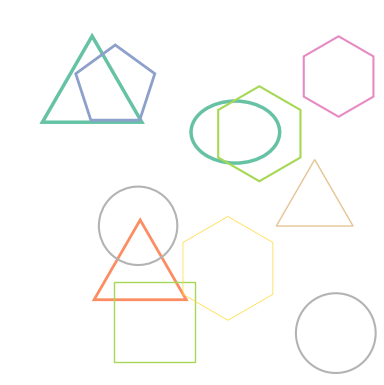[{"shape": "triangle", "thickness": 2.5, "radius": 0.75, "center": [0.239, 0.757]}, {"shape": "oval", "thickness": 2.5, "radius": 0.58, "center": [0.611, 0.657]}, {"shape": "triangle", "thickness": 2, "radius": 0.69, "center": [0.364, 0.291]}, {"shape": "pentagon", "thickness": 2, "radius": 0.54, "center": [0.299, 0.775]}, {"shape": "hexagon", "thickness": 1.5, "radius": 0.52, "center": [0.879, 0.801]}, {"shape": "square", "thickness": 1, "radius": 0.52, "center": [0.401, 0.164]}, {"shape": "hexagon", "thickness": 1.5, "radius": 0.62, "center": [0.674, 0.653]}, {"shape": "hexagon", "thickness": 0.5, "radius": 0.67, "center": [0.592, 0.303]}, {"shape": "triangle", "thickness": 1, "radius": 0.58, "center": [0.817, 0.47]}, {"shape": "circle", "thickness": 1.5, "radius": 0.51, "center": [0.359, 0.414]}, {"shape": "circle", "thickness": 1.5, "radius": 0.52, "center": [0.872, 0.135]}]